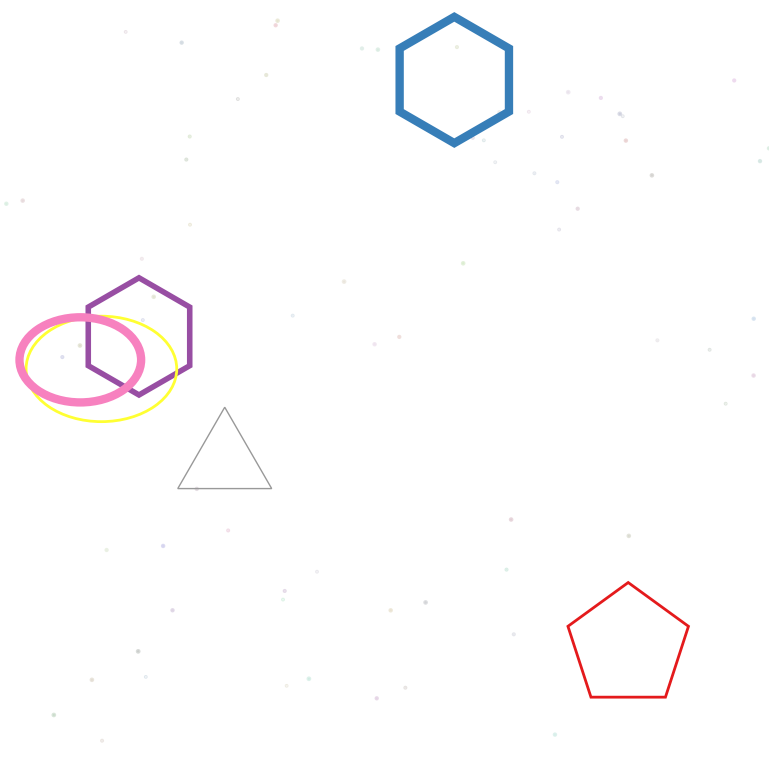[{"shape": "pentagon", "thickness": 1, "radius": 0.41, "center": [0.816, 0.161]}, {"shape": "hexagon", "thickness": 3, "radius": 0.41, "center": [0.59, 0.896]}, {"shape": "hexagon", "thickness": 2, "radius": 0.38, "center": [0.181, 0.563]}, {"shape": "oval", "thickness": 1, "radius": 0.49, "center": [0.132, 0.521]}, {"shape": "oval", "thickness": 3, "radius": 0.39, "center": [0.104, 0.533]}, {"shape": "triangle", "thickness": 0.5, "radius": 0.35, "center": [0.292, 0.401]}]